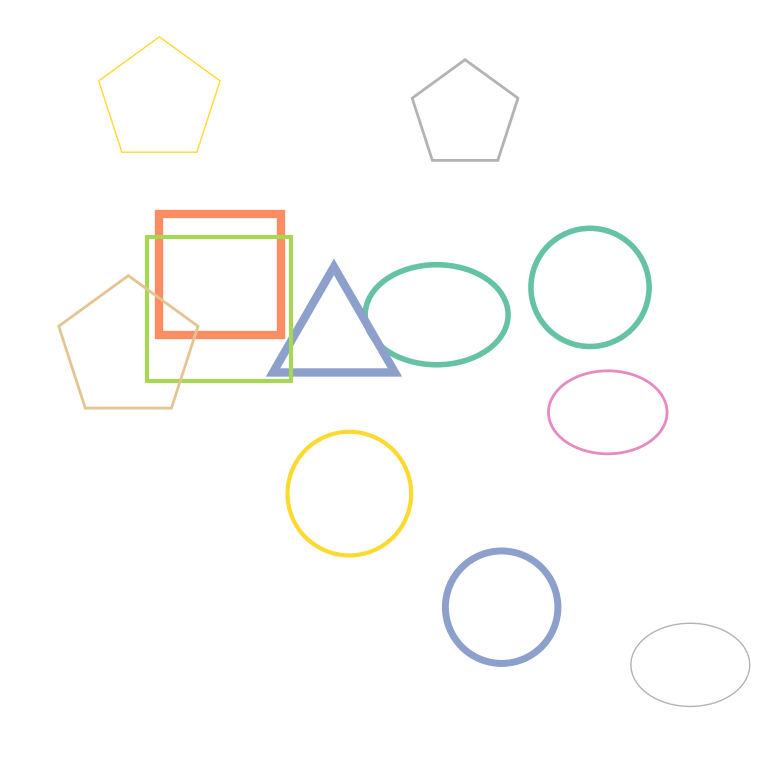[{"shape": "oval", "thickness": 2, "radius": 0.46, "center": [0.567, 0.591]}, {"shape": "circle", "thickness": 2, "radius": 0.38, "center": [0.766, 0.627]}, {"shape": "square", "thickness": 3, "radius": 0.39, "center": [0.286, 0.644]}, {"shape": "circle", "thickness": 2.5, "radius": 0.37, "center": [0.651, 0.211]}, {"shape": "triangle", "thickness": 3, "radius": 0.46, "center": [0.434, 0.562]}, {"shape": "oval", "thickness": 1, "radius": 0.39, "center": [0.789, 0.465]}, {"shape": "square", "thickness": 1.5, "radius": 0.47, "center": [0.285, 0.599]}, {"shape": "circle", "thickness": 1.5, "radius": 0.4, "center": [0.454, 0.359]}, {"shape": "pentagon", "thickness": 0.5, "radius": 0.41, "center": [0.207, 0.869]}, {"shape": "pentagon", "thickness": 1, "radius": 0.48, "center": [0.167, 0.547]}, {"shape": "oval", "thickness": 0.5, "radius": 0.39, "center": [0.896, 0.137]}, {"shape": "pentagon", "thickness": 1, "radius": 0.36, "center": [0.604, 0.85]}]